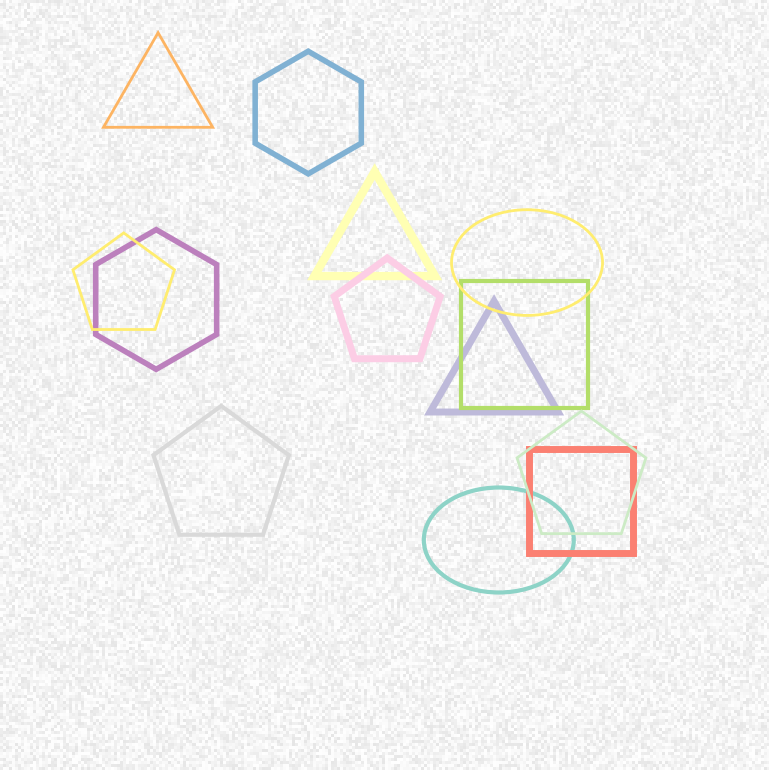[{"shape": "oval", "thickness": 1.5, "radius": 0.49, "center": [0.648, 0.299]}, {"shape": "triangle", "thickness": 3, "radius": 0.45, "center": [0.487, 0.687]}, {"shape": "triangle", "thickness": 2.5, "radius": 0.48, "center": [0.642, 0.513]}, {"shape": "square", "thickness": 2.5, "radius": 0.34, "center": [0.754, 0.349]}, {"shape": "hexagon", "thickness": 2, "radius": 0.4, "center": [0.4, 0.854]}, {"shape": "triangle", "thickness": 1, "radius": 0.41, "center": [0.205, 0.876]}, {"shape": "square", "thickness": 1.5, "radius": 0.41, "center": [0.681, 0.552]}, {"shape": "pentagon", "thickness": 2.5, "radius": 0.36, "center": [0.503, 0.593]}, {"shape": "pentagon", "thickness": 1.5, "radius": 0.46, "center": [0.287, 0.38]}, {"shape": "hexagon", "thickness": 2, "radius": 0.45, "center": [0.203, 0.611]}, {"shape": "pentagon", "thickness": 1, "radius": 0.44, "center": [0.755, 0.378]}, {"shape": "oval", "thickness": 1, "radius": 0.49, "center": [0.684, 0.659]}, {"shape": "pentagon", "thickness": 1, "radius": 0.35, "center": [0.161, 0.628]}]